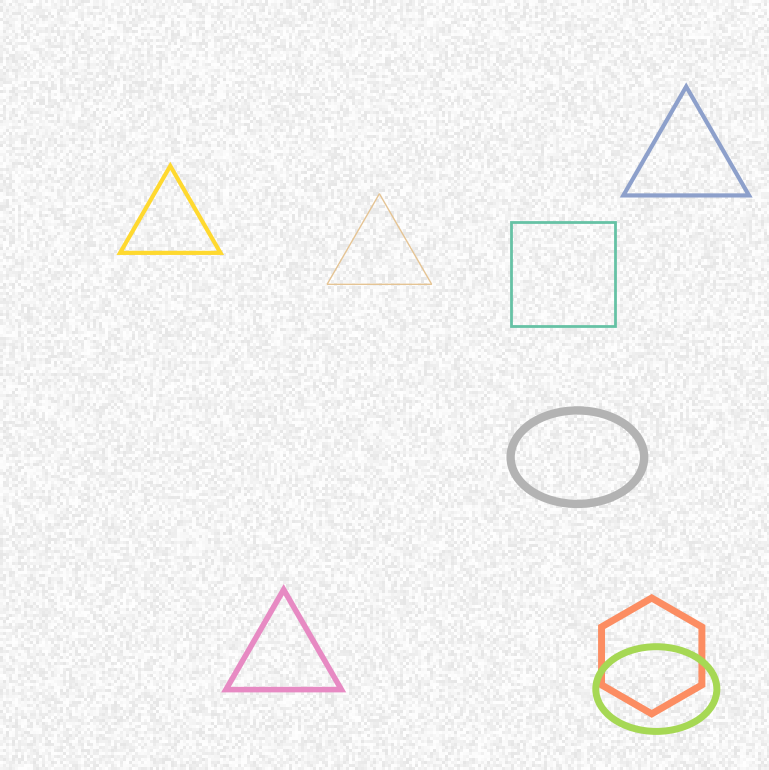[{"shape": "square", "thickness": 1, "radius": 0.34, "center": [0.731, 0.644]}, {"shape": "hexagon", "thickness": 2.5, "radius": 0.38, "center": [0.846, 0.148]}, {"shape": "triangle", "thickness": 1.5, "radius": 0.47, "center": [0.891, 0.793]}, {"shape": "triangle", "thickness": 2, "radius": 0.43, "center": [0.368, 0.148]}, {"shape": "oval", "thickness": 2.5, "radius": 0.39, "center": [0.852, 0.105]}, {"shape": "triangle", "thickness": 1.5, "radius": 0.38, "center": [0.221, 0.709]}, {"shape": "triangle", "thickness": 0.5, "radius": 0.39, "center": [0.493, 0.67]}, {"shape": "oval", "thickness": 3, "radius": 0.43, "center": [0.75, 0.406]}]